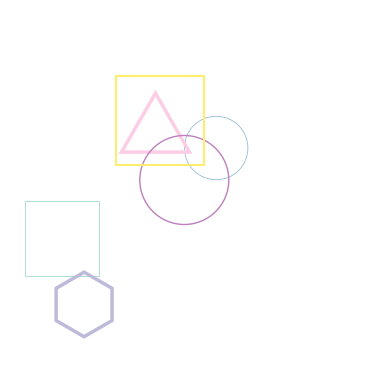[{"shape": "square", "thickness": 0.5, "radius": 0.48, "center": [0.161, 0.38]}, {"shape": "hexagon", "thickness": 2.5, "radius": 0.42, "center": [0.218, 0.209]}, {"shape": "circle", "thickness": 0.5, "radius": 0.41, "center": [0.561, 0.616]}, {"shape": "triangle", "thickness": 2.5, "radius": 0.51, "center": [0.404, 0.656]}, {"shape": "circle", "thickness": 1, "radius": 0.58, "center": [0.479, 0.532]}, {"shape": "square", "thickness": 1.5, "radius": 0.58, "center": [0.415, 0.686]}]